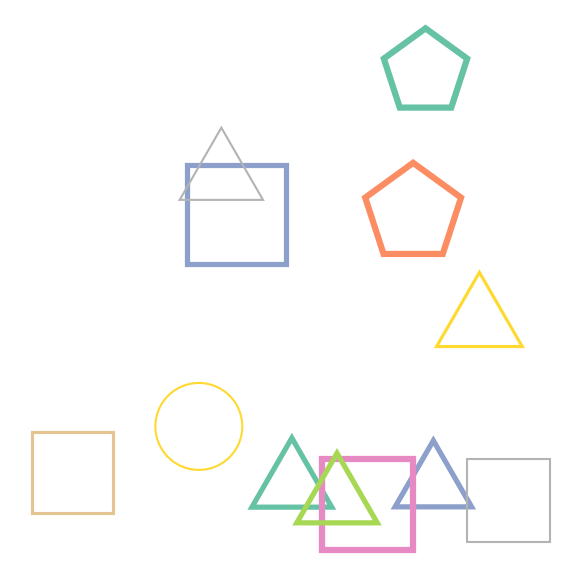[{"shape": "pentagon", "thickness": 3, "radius": 0.38, "center": [0.737, 0.874]}, {"shape": "triangle", "thickness": 2.5, "radius": 0.4, "center": [0.505, 0.161]}, {"shape": "pentagon", "thickness": 3, "radius": 0.44, "center": [0.715, 0.63]}, {"shape": "square", "thickness": 2.5, "radius": 0.43, "center": [0.409, 0.628]}, {"shape": "triangle", "thickness": 2.5, "radius": 0.38, "center": [0.75, 0.16]}, {"shape": "square", "thickness": 3, "radius": 0.4, "center": [0.637, 0.126]}, {"shape": "triangle", "thickness": 2.5, "radius": 0.4, "center": [0.584, 0.134]}, {"shape": "triangle", "thickness": 1.5, "radius": 0.43, "center": [0.83, 0.442]}, {"shape": "circle", "thickness": 1, "radius": 0.38, "center": [0.344, 0.261]}, {"shape": "square", "thickness": 1.5, "radius": 0.35, "center": [0.125, 0.182]}, {"shape": "square", "thickness": 1, "radius": 0.36, "center": [0.881, 0.133]}, {"shape": "triangle", "thickness": 1, "radius": 0.42, "center": [0.383, 0.695]}]